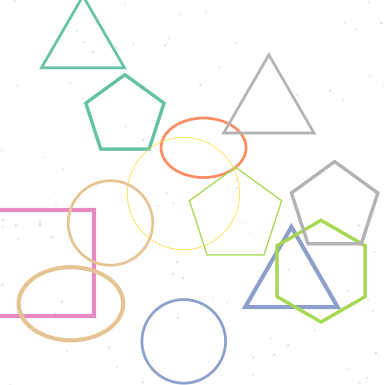[{"shape": "triangle", "thickness": 2, "radius": 0.62, "center": [0.216, 0.886]}, {"shape": "pentagon", "thickness": 2.5, "radius": 0.53, "center": [0.324, 0.699]}, {"shape": "oval", "thickness": 2, "radius": 0.55, "center": [0.529, 0.616]}, {"shape": "circle", "thickness": 2, "radius": 0.54, "center": [0.477, 0.113]}, {"shape": "triangle", "thickness": 3, "radius": 0.69, "center": [0.757, 0.272]}, {"shape": "square", "thickness": 3, "radius": 0.69, "center": [0.107, 0.316]}, {"shape": "hexagon", "thickness": 2.5, "radius": 0.66, "center": [0.834, 0.296]}, {"shape": "pentagon", "thickness": 1, "radius": 0.63, "center": [0.612, 0.44]}, {"shape": "circle", "thickness": 0.5, "radius": 0.73, "center": [0.476, 0.497]}, {"shape": "oval", "thickness": 3, "radius": 0.68, "center": [0.184, 0.211]}, {"shape": "circle", "thickness": 2, "radius": 0.55, "center": [0.287, 0.421]}, {"shape": "triangle", "thickness": 2, "radius": 0.68, "center": [0.698, 0.722]}, {"shape": "pentagon", "thickness": 2.5, "radius": 0.59, "center": [0.869, 0.462]}]